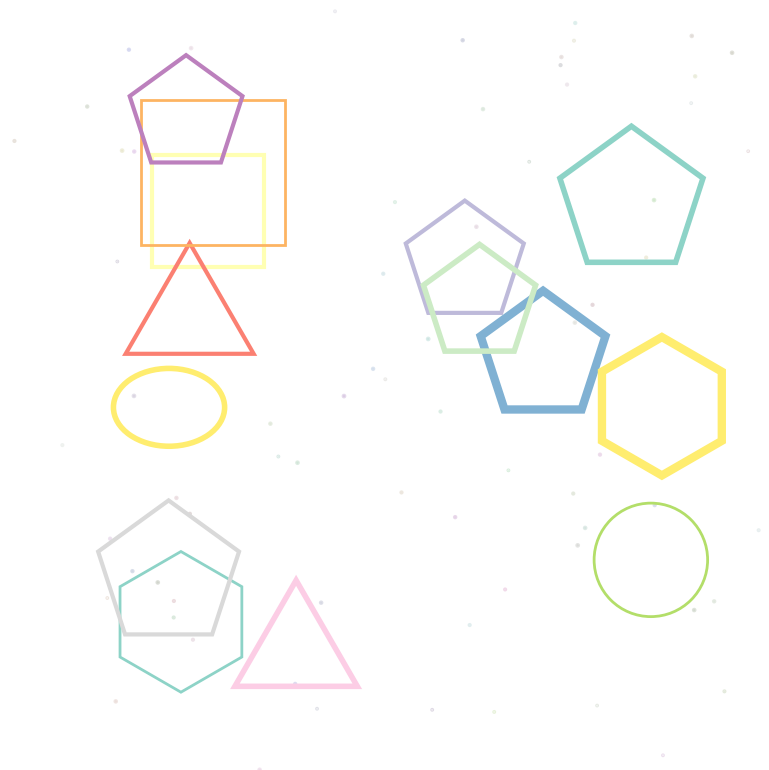[{"shape": "hexagon", "thickness": 1, "radius": 0.46, "center": [0.235, 0.192]}, {"shape": "pentagon", "thickness": 2, "radius": 0.49, "center": [0.82, 0.738]}, {"shape": "square", "thickness": 1.5, "radius": 0.36, "center": [0.27, 0.726]}, {"shape": "pentagon", "thickness": 1.5, "radius": 0.4, "center": [0.604, 0.659]}, {"shape": "triangle", "thickness": 1.5, "radius": 0.48, "center": [0.246, 0.589]}, {"shape": "pentagon", "thickness": 3, "radius": 0.43, "center": [0.705, 0.537]}, {"shape": "square", "thickness": 1, "radius": 0.47, "center": [0.277, 0.776]}, {"shape": "circle", "thickness": 1, "radius": 0.37, "center": [0.845, 0.273]}, {"shape": "triangle", "thickness": 2, "radius": 0.46, "center": [0.385, 0.155]}, {"shape": "pentagon", "thickness": 1.5, "radius": 0.48, "center": [0.219, 0.254]}, {"shape": "pentagon", "thickness": 1.5, "radius": 0.39, "center": [0.242, 0.851]}, {"shape": "pentagon", "thickness": 2, "radius": 0.38, "center": [0.623, 0.606]}, {"shape": "hexagon", "thickness": 3, "radius": 0.45, "center": [0.86, 0.472]}, {"shape": "oval", "thickness": 2, "radius": 0.36, "center": [0.22, 0.471]}]